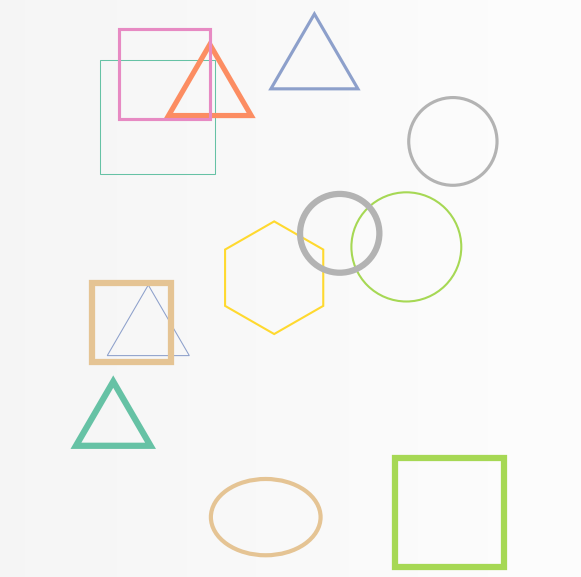[{"shape": "triangle", "thickness": 3, "radius": 0.37, "center": [0.195, 0.264]}, {"shape": "square", "thickness": 0.5, "radius": 0.49, "center": [0.271, 0.797]}, {"shape": "triangle", "thickness": 2.5, "radius": 0.41, "center": [0.361, 0.84]}, {"shape": "triangle", "thickness": 1.5, "radius": 0.43, "center": [0.541, 0.889]}, {"shape": "triangle", "thickness": 0.5, "radius": 0.41, "center": [0.255, 0.424]}, {"shape": "square", "thickness": 1.5, "radius": 0.39, "center": [0.283, 0.871]}, {"shape": "square", "thickness": 3, "radius": 0.47, "center": [0.773, 0.112]}, {"shape": "circle", "thickness": 1, "radius": 0.47, "center": [0.699, 0.572]}, {"shape": "hexagon", "thickness": 1, "radius": 0.49, "center": [0.472, 0.518]}, {"shape": "oval", "thickness": 2, "radius": 0.47, "center": [0.457, 0.104]}, {"shape": "square", "thickness": 3, "radius": 0.34, "center": [0.227, 0.44]}, {"shape": "circle", "thickness": 3, "radius": 0.34, "center": [0.584, 0.595]}, {"shape": "circle", "thickness": 1.5, "radius": 0.38, "center": [0.779, 0.754]}]